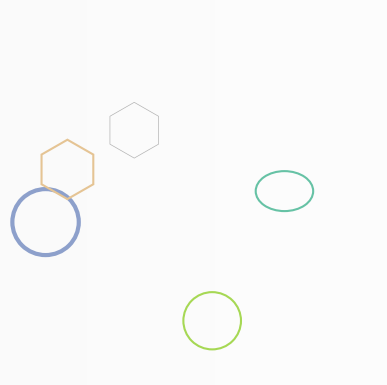[{"shape": "oval", "thickness": 1.5, "radius": 0.37, "center": [0.734, 0.504]}, {"shape": "circle", "thickness": 3, "radius": 0.43, "center": [0.118, 0.423]}, {"shape": "circle", "thickness": 1.5, "radius": 0.37, "center": [0.548, 0.167]}, {"shape": "hexagon", "thickness": 1.5, "radius": 0.39, "center": [0.174, 0.56]}, {"shape": "hexagon", "thickness": 0.5, "radius": 0.36, "center": [0.346, 0.662]}]